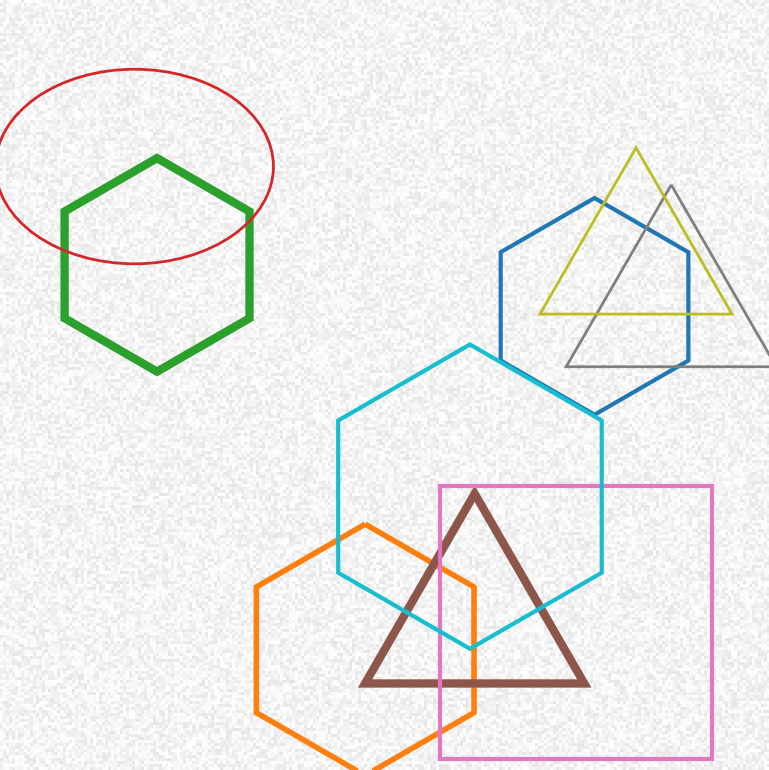[{"shape": "hexagon", "thickness": 1.5, "radius": 0.7, "center": [0.772, 0.602]}, {"shape": "hexagon", "thickness": 2, "radius": 0.82, "center": [0.474, 0.156]}, {"shape": "hexagon", "thickness": 3, "radius": 0.69, "center": [0.204, 0.656]}, {"shape": "oval", "thickness": 1, "radius": 0.9, "center": [0.175, 0.784]}, {"shape": "triangle", "thickness": 3, "radius": 0.82, "center": [0.616, 0.195]}, {"shape": "square", "thickness": 1.5, "radius": 0.88, "center": [0.748, 0.192]}, {"shape": "triangle", "thickness": 1, "radius": 0.79, "center": [0.872, 0.602]}, {"shape": "triangle", "thickness": 1, "radius": 0.72, "center": [0.826, 0.664]}, {"shape": "hexagon", "thickness": 1.5, "radius": 0.99, "center": [0.61, 0.355]}]